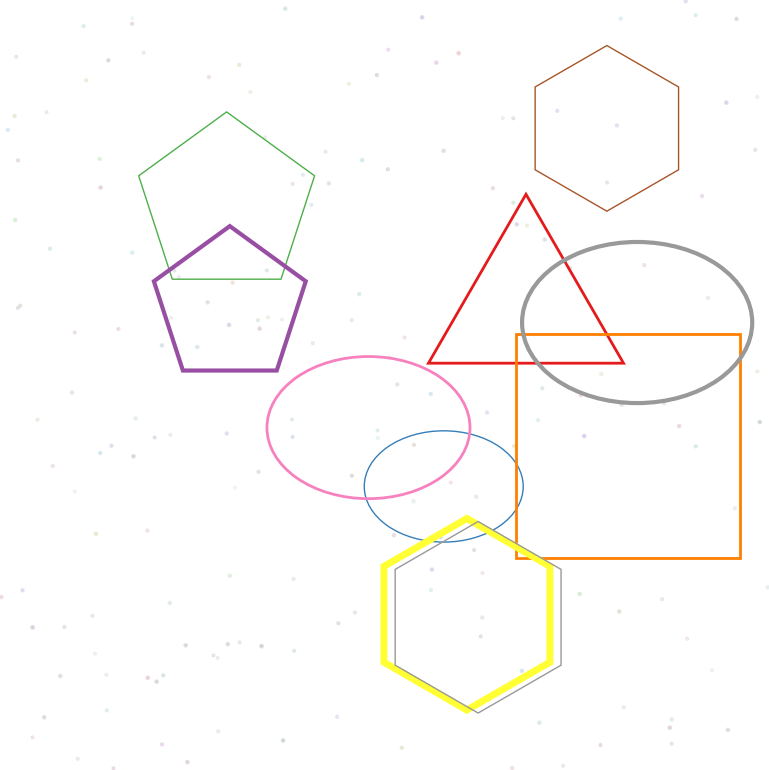[{"shape": "triangle", "thickness": 1, "radius": 0.73, "center": [0.683, 0.601]}, {"shape": "oval", "thickness": 0.5, "radius": 0.52, "center": [0.576, 0.368]}, {"shape": "pentagon", "thickness": 0.5, "radius": 0.6, "center": [0.294, 0.735]}, {"shape": "pentagon", "thickness": 1.5, "radius": 0.52, "center": [0.298, 0.603]}, {"shape": "square", "thickness": 1, "radius": 0.73, "center": [0.816, 0.421]}, {"shape": "hexagon", "thickness": 2.5, "radius": 0.62, "center": [0.606, 0.202]}, {"shape": "hexagon", "thickness": 0.5, "radius": 0.54, "center": [0.788, 0.833]}, {"shape": "oval", "thickness": 1, "radius": 0.66, "center": [0.479, 0.445]}, {"shape": "oval", "thickness": 1.5, "radius": 0.75, "center": [0.827, 0.581]}, {"shape": "hexagon", "thickness": 0.5, "radius": 0.62, "center": [0.621, 0.198]}]